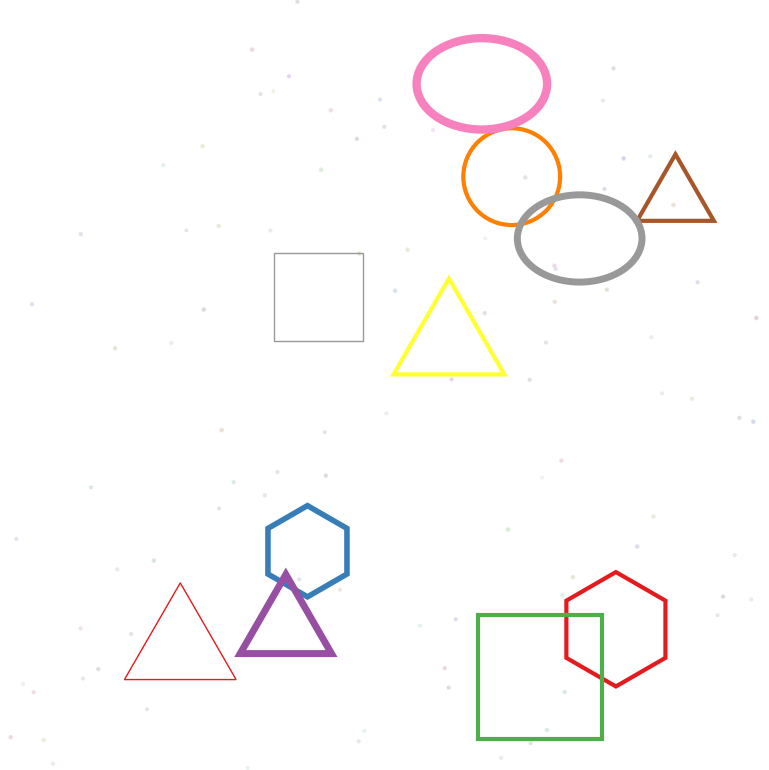[{"shape": "hexagon", "thickness": 1.5, "radius": 0.37, "center": [0.8, 0.183]}, {"shape": "triangle", "thickness": 0.5, "radius": 0.42, "center": [0.234, 0.159]}, {"shape": "hexagon", "thickness": 2, "radius": 0.3, "center": [0.399, 0.284]}, {"shape": "square", "thickness": 1.5, "radius": 0.4, "center": [0.701, 0.121]}, {"shape": "triangle", "thickness": 2.5, "radius": 0.34, "center": [0.371, 0.185]}, {"shape": "circle", "thickness": 1.5, "radius": 0.31, "center": [0.665, 0.771]}, {"shape": "triangle", "thickness": 1.5, "radius": 0.42, "center": [0.583, 0.555]}, {"shape": "triangle", "thickness": 1.5, "radius": 0.29, "center": [0.877, 0.742]}, {"shape": "oval", "thickness": 3, "radius": 0.42, "center": [0.626, 0.891]}, {"shape": "square", "thickness": 0.5, "radius": 0.29, "center": [0.414, 0.614]}, {"shape": "oval", "thickness": 2.5, "radius": 0.4, "center": [0.753, 0.69]}]